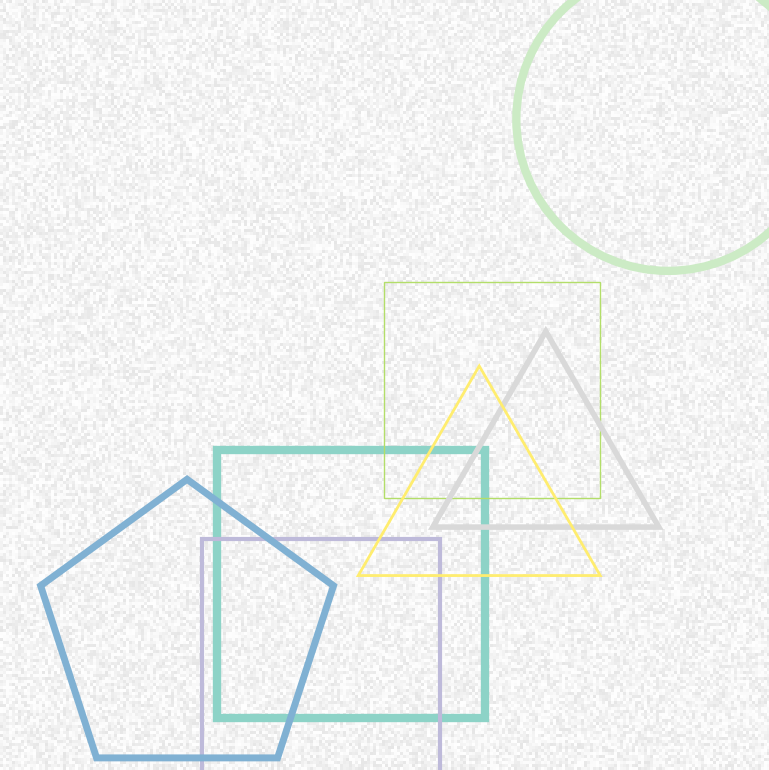[{"shape": "square", "thickness": 3, "radius": 0.87, "center": [0.456, 0.241]}, {"shape": "square", "thickness": 1.5, "radius": 0.77, "center": [0.417, 0.146]}, {"shape": "pentagon", "thickness": 2.5, "radius": 1.0, "center": [0.243, 0.178]}, {"shape": "square", "thickness": 0.5, "radius": 0.7, "center": [0.638, 0.494]}, {"shape": "triangle", "thickness": 2, "radius": 0.85, "center": [0.709, 0.4]}, {"shape": "circle", "thickness": 3, "radius": 0.99, "center": [0.868, 0.845]}, {"shape": "triangle", "thickness": 1, "radius": 0.91, "center": [0.622, 0.343]}]